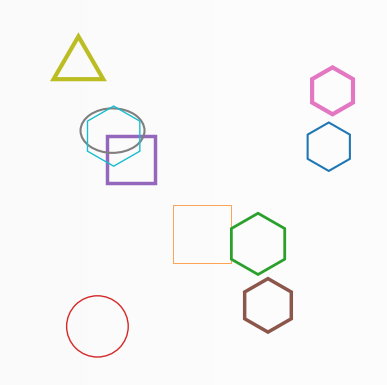[{"shape": "hexagon", "thickness": 1.5, "radius": 0.31, "center": [0.848, 0.619]}, {"shape": "square", "thickness": 0.5, "radius": 0.37, "center": [0.521, 0.391]}, {"shape": "hexagon", "thickness": 2, "radius": 0.4, "center": [0.666, 0.367]}, {"shape": "circle", "thickness": 1, "radius": 0.4, "center": [0.251, 0.152]}, {"shape": "square", "thickness": 2.5, "radius": 0.31, "center": [0.338, 0.585]}, {"shape": "hexagon", "thickness": 2.5, "radius": 0.35, "center": [0.692, 0.207]}, {"shape": "hexagon", "thickness": 3, "radius": 0.3, "center": [0.858, 0.764]}, {"shape": "oval", "thickness": 1.5, "radius": 0.41, "center": [0.29, 0.661]}, {"shape": "triangle", "thickness": 3, "radius": 0.37, "center": [0.202, 0.831]}, {"shape": "hexagon", "thickness": 1, "radius": 0.39, "center": [0.293, 0.646]}]